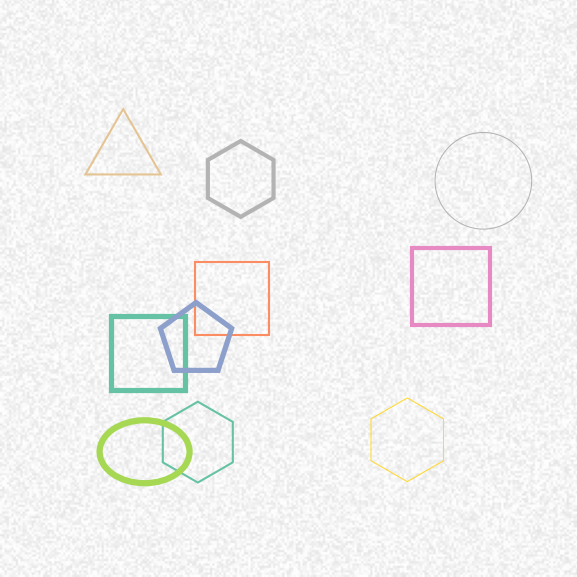[{"shape": "hexagon", "thickness": 1, "radius": 0.35, "center": [0.343, 0.234]}, {"shape": "square", "thickness": 2.5, "radius": 0.32, "center": [0.256, 0.388]}, {"shape": "square", "thickness": 1, "radius": 0.32, "center": [0.402, 0.482]}, {"shape": "pentagon", "thickness": 2.5, "radius": 0.32, "center": [0.339, 0.41]}, {"shape": "square", "thickness": 2, "radius": 0.34, "center": [0.781, 0.503]}, {"shape": "oval", "thickness": 3, "radius": 0.39, "center": [0.25, 0.217]}, {"shape": "hexagon", "thickness": 0.5, "radius": 0.36, "center": [0.705, 0.238]}, {"shape": "triangle", "thickness": 1, "radius": 0.38, "center": [0.213, 0.735]}, {"shape": "circle", "thickness": 0.5, "radius": 0.42, "center": [0.837, 0.686]}, {"shape": "hexagon", "thickness": 2, "radius": 0.33, "center": [0.417, 0.689]}]